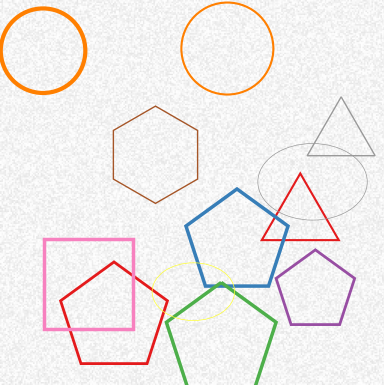[{"shape": "triangle", "thickness": 1.5, "radius": 0.58, "center": [0.78, 0.434]}, {"shape": "pentagon", "thickness": 2, "radius": 0.73, "center": [0.296, 0.174]}, {"shape": "pentagon", "thickness": 2.5, "radius": 0.7, "center": [0.616, 0.37]}, {"shape": "pentagon", "thickness": 2.5, "radius": 0.75, "center": [0.575, 0.117]}, {"shape": "pentagon", "thickness": 2, "radius": 0.54, "center": [0.819, 0.244]}, {"shape": "circle", "thickness": 1.5, "radius": 0.6, "center": [0.591, 0.874]}, {"shape": "circle", "thickness": 3, "radius": 0.55, "center": [0.112, 0.868]}, {"shape": "oval", "thickness": 0.5, "radius": 0.54, "center": [0.502, 0.242]}, {"shape": "hexagon", "thickness": 1, "radius": 0.63, "center": [0.404, 0.598]}, {"shape": "square", "thickness": 2.5, "radius": 0.58, "center": [0.229, 0.262]}, {"shape": "oval", "thickness": 0.5, "radius": 0.71, "center": [0.812, 0.528]}, {"shape": "triangle", "thickness": 1, "radius": 0.51, "center": [0.886, 0.647]}]